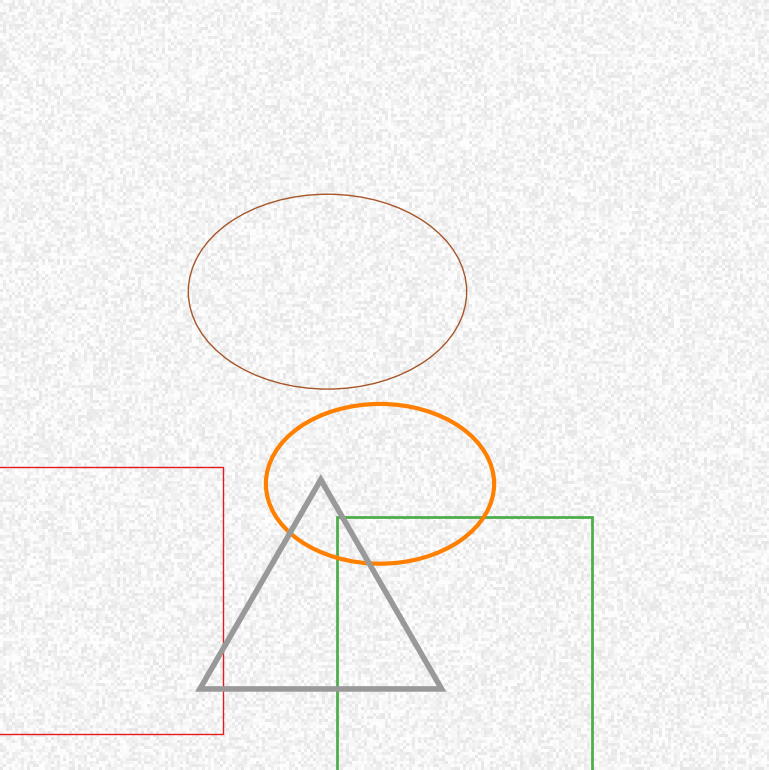[{"shape": "square", "thickness": 0.5, "radius": 0.87, "center": [0.116, 0.22]}, {"shape": "square", "thickness": 1, "radius": 0.83, "center": [0.604, 0.163]}, {"shape": "oval", "thickness": 1.5, "radius": 0.74, "center": [0.494, 0.372]}, {"shape": "oval", "thickness": 0.5, "radius": 0.9, "center": [0.425, 0.621]}, {"shape": "triangle", "thickness": 2, "radius": 0.91, "center": [0.417, 0.196]}]